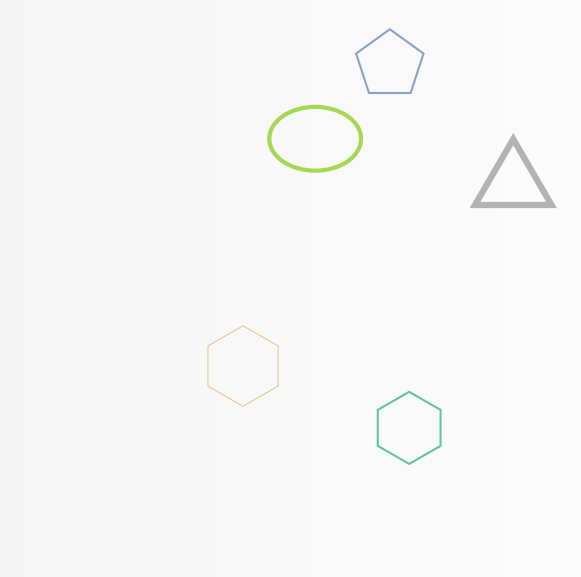[{"shape": "hexagon", "thickness": 1, "radius": 0.31, "center": [0.704, 0.258]}, {"shape": "pentagon", "thickness": 1, "radius": 0.3, "center": [0.671, 0.888]}, {"shape": "oval", "thickness": 2, "radius": 0.39, "center": [0.542, 0.759]}, {"shape": "hexagon", "thickness": 0.5, "radius": 0.35, "center": [0.418, 0.365]}, {"shape": "triangle", "thickness": 3, "radius": 0.38, "center": [0.883, 0.682]}]